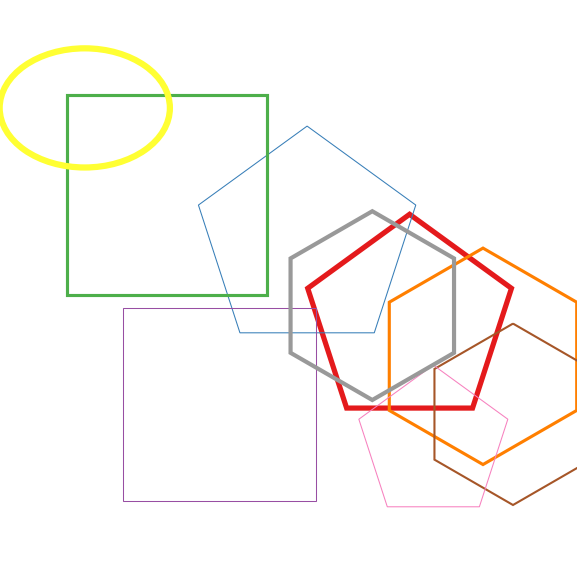[{"shape": "pentagon", "thickness": 2.5, "radius": 0.93, "center": [0.709, 0.443]}, {"shape": "pentagon", "thickness": 0.5, "radius": 0.99, "center": [0.532, 0.583]}, {"shape": "square", "thickness": 1.5, "radius": 0.86, "center": [0.289, 0.662]}, {"shape": "square", "thickness": 0.5, "radius": 0.83, "center": [0.38, 0.299]}, {"shape": "hexagon", "thickness": 1.5, "radius": 0.94, "center": [0.836, 0.382]}, {"shape": "oval", "thickness": 3, "radius": 0.74, "center": [0.147, 0.812]}, {"shape": "hexagon", "thickness": 1, "radius": 0.79, "center": [0.888, 0.282]}, {"shape": "pentagon", "thickness": 0.5, "radius": 0.68, "center": [0.75, 0.231]}, {"shape": "hexagon", "thickness": 2, "radius": 0.82, "center": [0.645, 0.47]}]